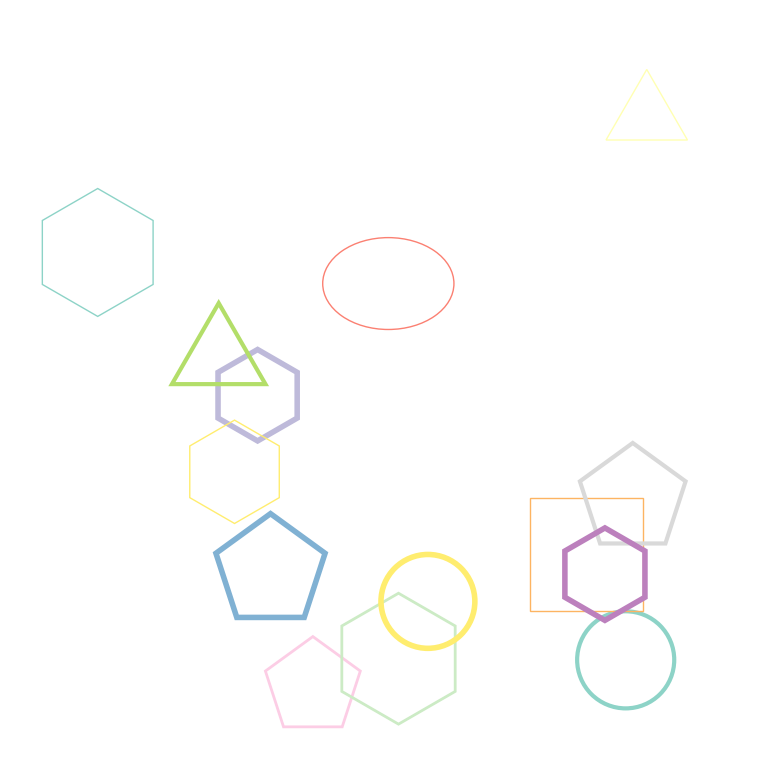[{"shape": "circle", "thickness": 1.5, "radius": 0.32, "center": [0.813, 0.143]}, {"shape": "hexagon", "thickness": 0.5, "radius": 0.42, "center": [0.127, 0.672]}, {"shape": "triangle", "thickness": 0.5, "radius": 0.31, "center": [0.84, 0.849]}, {"shape": "hexagon", "thickness": 2, "radius": 0.3, "center": [0.335, 0.487]}, {"shape": "oval", "thickness": 0.5, "radius": 0.43, "center": [0.504, 0.632]}, {"shape": "pentagon", "thickness": 2, "radius": 0.37, "center": [0.351, 0.258]}, {"shape": "square", "thickness": 0.5, "radius": 0.37, "center": [0.761, 0.28]}, {"shape": "triangle", "thickness": 1.5, "radius": 0.35, "center": [0.284, 0.536]}, {"shape": "pentagon", "thickness": 1, "radius": 0.32, "center": [0.406, 0.108]}, {"shape": "pentagon", "thickness": 1.5, "radius": 0.36, "center": [0.822, 0.353]}, {"shape": "hexagon", "thickness": 2, "radius": 0.3, "center": [0.786, 0.254]}, {"shape": "hexagon", "thickness": 1, "radius": 0.43, "center": [0.518, 0.145]}, {"shape": "circle", "thickness": 2, "radius": 0.3, "center": [0.556, 0.219]}, {"shape": "hexagon", "thickness": 0.5, "radius": 0.34, "center": [0.305, 0.387]}]